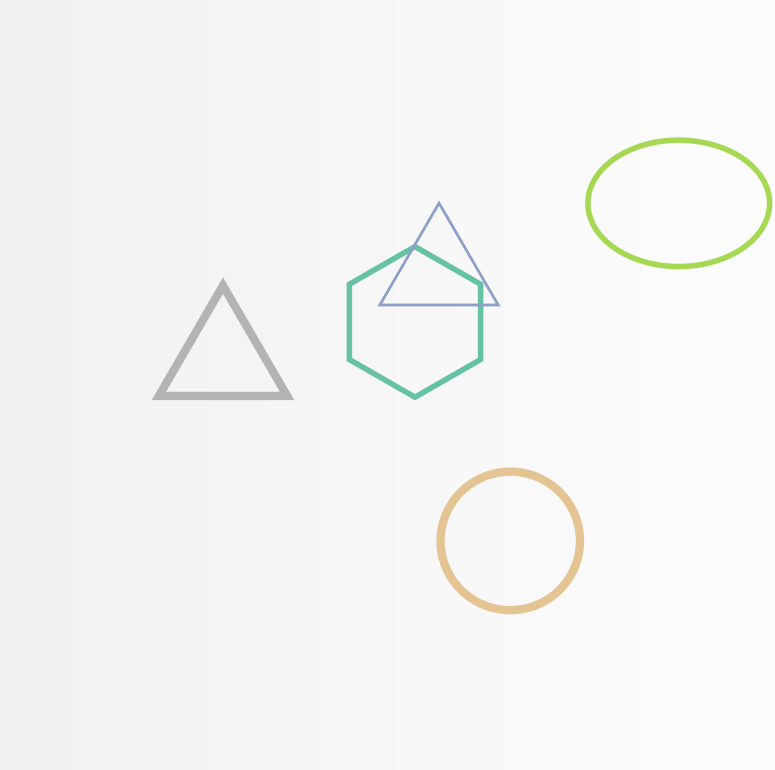[{"shape": "hexagon", "thickness": 2, "radius": 0.49, "center": [0.535, 0.582]}, {"shape": "triangle", "thickness": 1, "radius": 0.44, "center": [0.566, 0.648]}, {"shape": "oval", "thickness": 2, "radius": 0.59, "center": [0.876, 0.736]}, {"shape": "circle", "thickness": 3, "radius": 0.45, "center": [0.658, 0.298]}, {"shape": "triangle", "thickness": 3, "radius": 0.48, "center": [0.288, 0.534]}]